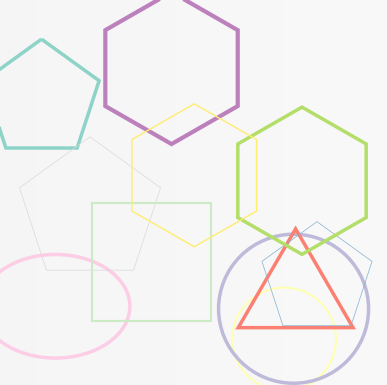[{"shape": "pentagon", "thickness": 2.5, "radius": 0.78, "center": [0.107, 0.742]}, {"shape": "circle", "thickness": 1.5, "radius": 0.67, "center": [0.733, 0.119]}, {"shape": "circle", "thickness": 2.5, "radius": 0.97, "center": [0.758, 0.198]}, {"shape": "triangle", "thickness": 2.5, "radius": 0.86, "center": [0.763, 0.234]}, {"shape": "pentagon", "thickness": 0.5, "radius": 0.75, "center": [0.818, 0.275]}, {"shape": "hexagon", "thickness": 2.5, "radius": 0.96, "center": [0.779, 0.531]}, {"shape": "oval", "thickness": 2.5, "radius": 0.96, "center": [0.143, 0.205]}, {"shape": "pentagon", "thickness": 0.5, "radius": 0.96, "center": [0.232, 0.453]}, {"shape": "hexagon", "thickness": 3, "radius": 0.99, "center": [0.443, 0.823]}, {"shape": "square", "thickness": 1.5, "radius": 0.77, "center": [0.391, 0.321]}, {"shape": "hexagon", "thickness": 1, "radius": 0.93, "center": [0.501, 0.545]}]